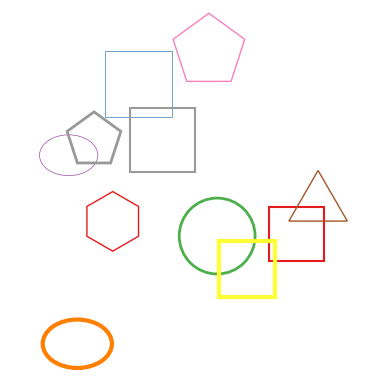[{"shape": "hexagon", "thickness": 1, "radius": 0.39, "center": [0.293, 0.425]}, {"shape": "square", "thickness": 1.5, "radius": 0.35, "center": [0.77, 0.391]}, {"shape": "square", "thickness": 0.5, "radius": 0.43, "center": [0.36, 0.782]}, {"shape": "circle", "thickness": 2, "radius": 0.49, "center": [0.564, 0.387]}, {"shape": "oval", "thickness": 0.5, "radius": 0.38, "center": [0.178, 0.597]}, {"shape": "oval", "thickness": 3, "radius": 0.45, "center": [0.201, 0.107]}, {"shape": "square", "thickness": 3, "radius": 0.36, "center": [0.641, 0.301]}, {"shape": "triangle", "thickness": 1, "radius": 0.44, "center": [0.826, 0.47]}, {"shape": "pentagon", "thickness": 1, "radius": 0.49, "center": [0.543, 0.868]}, {"shape": "square", "thickness": 1.5, "radius": 0.42, "center": [0.422, 0.637]}, {"shape": "pentagon", "thickness": 2, "radius": 0.37, "center": [0.244, 0.636]}]